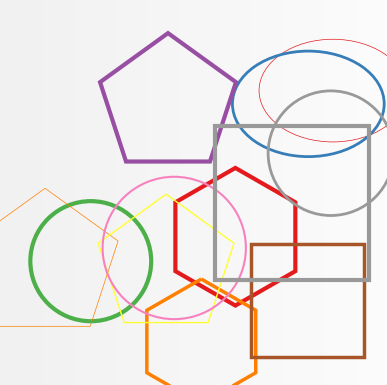[{"shape": "hexagon", "thickness": 3, "radius": 0.89, "center": [0.607, 0.385]}, {"shape": "oval", "thickness": 0.5, "radius": 0.95, "center": [0.859, 0.765]}, {"shape": "oval", "thickness": 2, "radius": 0.98, "center": [0.796, 0.73]}, {"shape": "circle", "thickness": 3, "radius": 0.78, "center": [0.234, 0.322]}, {"shape": "pentagon", "thickness": 3, "radius": 0.92, "center": [0.434, 0.73]}, {"shape": "hexagon", "thickness": 2.5, "radius": 0.81, "center": [0.519, 0.113]}, {"shape": "pentagon", "thickness": 0.5, "radius": 0.99, "center": [0.116, 0.313]}, {"shape": "pentagon", "thickness": 1, "radius": 0.92, "center": [0.429, 0.311]}, {"shape": "square", "thickness": 2.5, "radius": 0.73, "center": [0.793, 0.22]}, {"shape": "circle", "thickness": 1.5, "radius": 0.92, "center": [0.45, 0.356]}, {"shape": "square", "thickness": 3, "radius": 1.0, "center": [0.753, 0.472]}, {"shape": "circle", "thickness": 2, "radius": 0.81, "center": [0.854, 0.602]}]